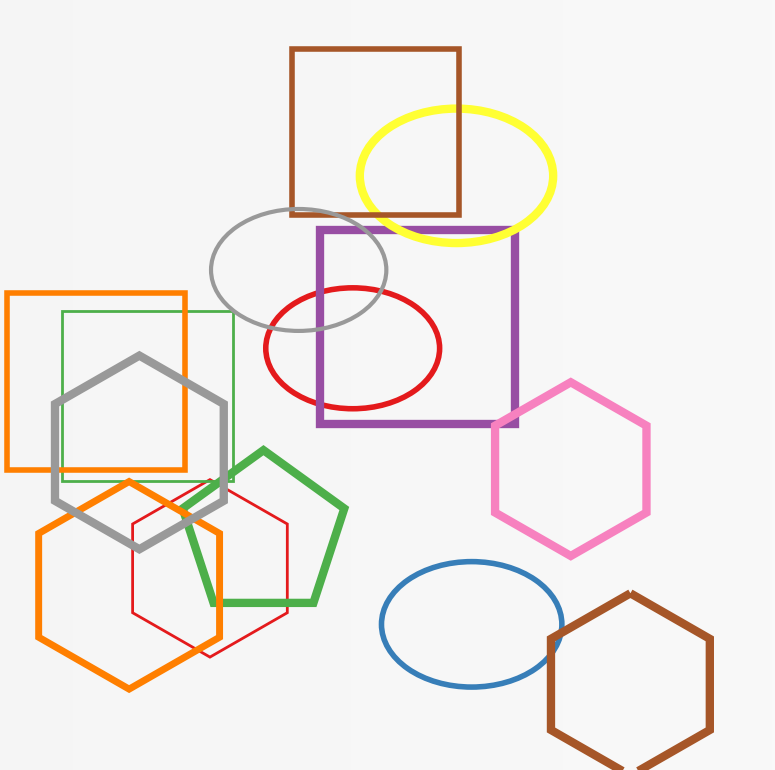[{"shape": "hexagon", "thickness": 1, "radius": 0.58, "center": [0.271, 0.262]}, {"shape": "oval", "thickness": 2, "radius": 0.56, "center": [0.455, 0.548]}, {"shape": "oval", "thickness": 2, "radius": 0.58, "center": [0.609, 0.189]}, {"shape": "pentagon", "thickness": 3, "radius": 0.55, "center": [0.34, 0.306]}, {"shape": "square", "thickness": 1, "radius": 0.55, "center": [0.19, 0.486]}, {"shape": "square", "thickness": 3, "radius": 0.63, "center": [0.539, 0.575]}, {"shape": "square", "thickness": 2, "radius": 0.58, "center": [0.124, 0.504]}, {"shape": "hexagon", "thickness": 2.5, "radius": 0.67, "center": [0.167, 0.24]}, {"shape": "oval", "thickness": 3, "radius": 0.62, "center": [0.589, 0.772]}, {"shape": "hexagon", "thickness": 3, "radius": 0.59, "center": [0.813, 0.111]}, {"shape": "square", "thickness": 2, "radius": 0.54, "center": [0.484, 0.829]}, {"shape": "hexagon", "thickness": 3, "radius": 0.56, "center": [0.736, 0.391]}, {"shape": "hexagon", "thickness": 3, "radius": 0.63, "center": [0.18, 0.412]}, {"shape": "oval", "thickness": 1.5, "radius": 0.57, "center": [0.385, 0.649]}]